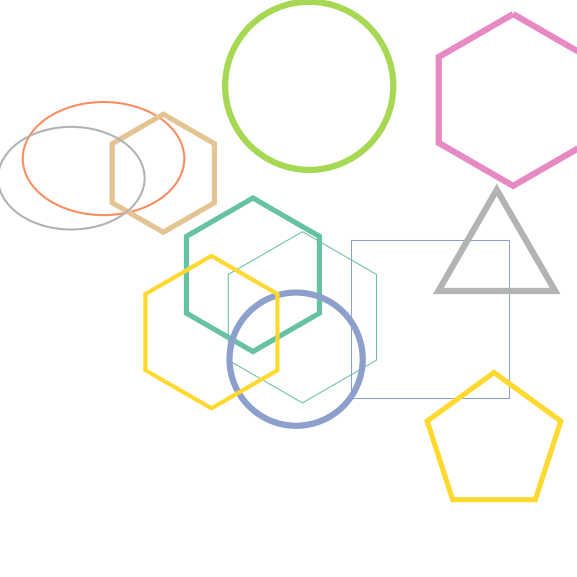[{"shape": "hexagon", "thickness": 0.5, "radius": 0.74, "center": [0.524, 0.45]}, {"shape": "hexagon", "thickness": 2.5, "radius": 0.66, "center": [0.438, 0.523]}, {"shape": "oval", "thickness": 1, "radius": 0.7, "center": [0.179, 0.725]}, {"shape": "square", "thickness": 0.5, "radius": 0.68, "center": [0.744, 0.446]}, {"shape": "circle", "thickness": 3, "radius": 0.58, "center": [0.513, 0.377]}, {"shape": "hexagon", "thickness": 3, "radius": 0.74, "center": [0.889, 0.826]}, {"shape": "circle", "thickness": 3, "radius": 0.73, "center": [0.535, 0.851]}, {"shape": "hexagon", "thickness": 2, "radius": 0.66, "center": [0.366, 0.424]}, {"shape": "pentagon", "thickness": 2.5, "radius": 0.61, "center": [0.855, 0.232]}, {"shape": "hexagon", "thickness": 2.5, "radius": 0.51, "center": [0.283, 0.699]}, {"shape": "triangle", "thickness": 3, "radius": 0.58, "center": [0.86, 0.554]}, {"shape": "oval", "thickness": 1, "radius": 0.63, "center": [0.123, 0.691]}]